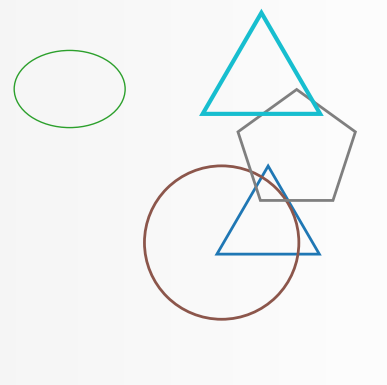[{"shape": "triangle", "thickness": 2, "radius": 0.76, "center": [0.692, 0.416]}, {"shape": "oval", "thickness": 1, "radius": 0.72, "center": [0.18, 0.769]}, {"shape": "circle", "thickness": 2, "radius": 1.0, "center": [0.572, 0.37]}, {"shape": "pentagon", "thickness": 2, "radius": 0.8, "center": [0.766, 0.608]}, {"shape": "triangle", "thickness": 3, "radius": 0.87, "center": [0.675, 0.792]}]